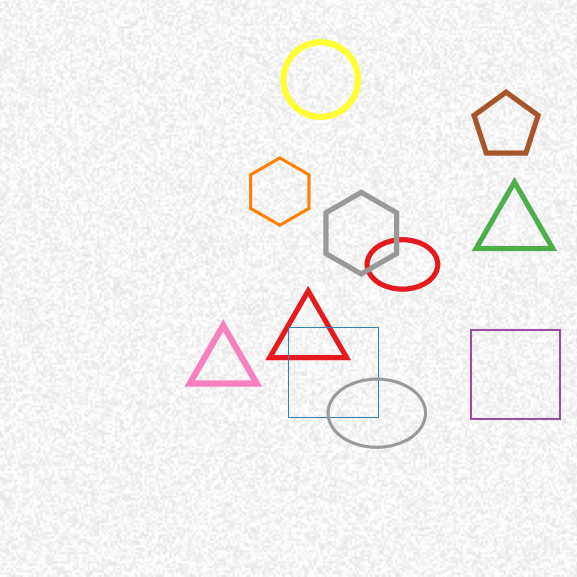[{"shape": "oval", "thickness": 2.5, "radius": 0.31, "center": [0.697, 0.541]}, {"shape": "triangle", "thickness": 2.5, "radius": 0.38, "center": [0.534, 0.418]}, {"shape": "square", "thickness": 0.5, "radius": 0.39, "center": [0.576, 0.355]}, {"shape": "triangle", "thickness": 2.5, "radius": 0.38, "center": [0.891, 0.607]}, {"shape": "square", "thickness": 1, "radius": 0.39, "center": [0.892, 0.351]}, {"shape": "hexagon", "thickness": 1.5, "radius": 0.29, "center": [0.485, 0.667]}, {"shape": "circle", "thickness": 3, "radius": 0.32, "center": [0.555, 0.861]}, {"shape": "pentagon", "thickness": 2.5, "radius": 0.29, "center": [0.876, 0.781]}, {"shape": "triangle", "thickness": 3, "radius": 0.34, "center": [0.387, 0.369]}, {"shape": "hexagon", "thickness": 2.5, "radius": 0.35, "center": [0.626, 0.595]}, {"shape": "oval", "thickness": 1.5, "radius": 0.42, "center": [0.652, 0.284]}]